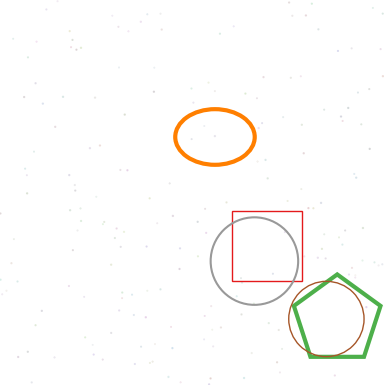[{"shape": "square", "thickness": 1, "radius": 0.46, "center": [0.693, 0.361]}, {"shape": "pentagon", "thickness": 3, "radius": 0.59, "center": [0.876, 0.169]}, {"shape": "oval", "thickness": 3, "radius": 0.52, "center": [0.558, 0.644]}, {"shape": "circle", "thickness": 1, "radius": 0.49, "center": [0.848, 0.171]}, {"shape": "circle", "thickness": 1.5, "radius": 0.57, "center": [0.661, 0.322]}]